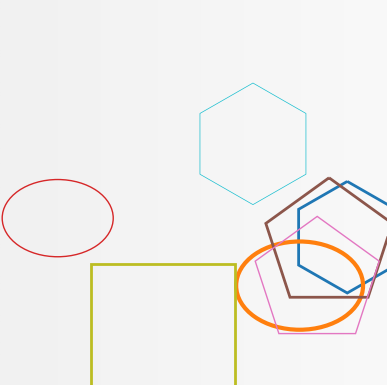[{"shape": "hexagon", "thickness": 2, "radius": 0.72, "center": [0.896, 0.384]}, {"shape": "oval", "thickness": 3, "radius": 0.82, "center": [0.773, 0.258]}, {"shape": "oval", "thickness": 1, "radius": 0.72, "center": [0.149, 0.433]}, {"shape": "pentagon", "thickness": 2, "radius": 0.86, "center": [0.849, 0.367]}, {"shape": "pentagon", "thickness": 1, "radius": 0.84, "center": [0.819, 0.27]}, {"shape": "square", "thickness": 2, "radius": 0.93, "center": [0.421, 0.129]}, {"shape": "hexagon", "thickness": 0.5, "radius": 0.79, "center": [0.653, 0.626]}]